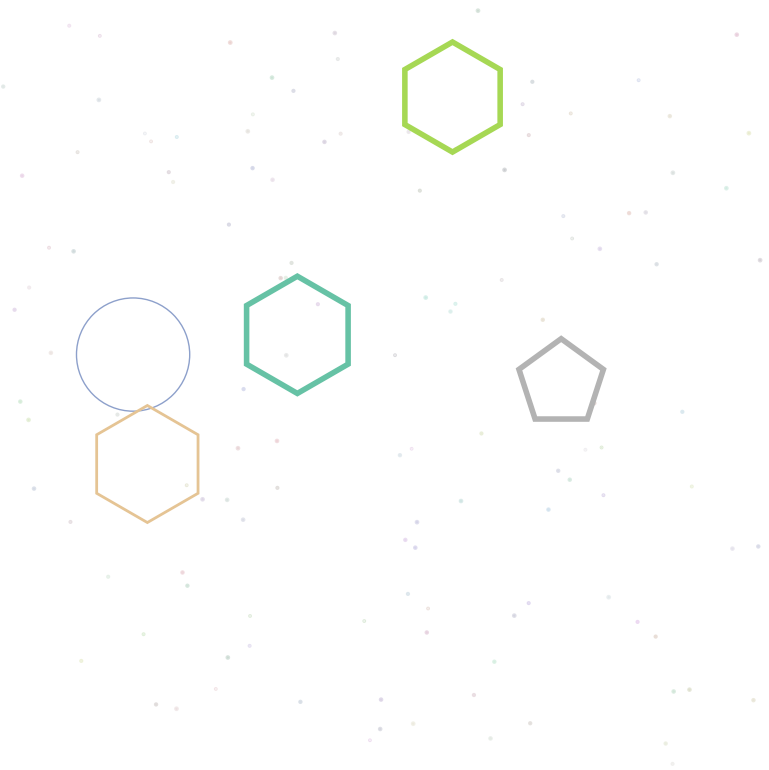[{"shape": "hexagon", "thickness": 2, "radius": 0.38, "center": [0.386, 0.565]}, {"shape": "circle", "thickness": 0.5, "radius": 0.37, "center": [0.173, 0.54]}, {"shape": "hexagon", "thickness": 2, "radius": 0.36, "center": [0.588, 0.874]}, {"shape": "hexagon", "thickness": 1, "radius": 0.38, "center": [0.191, 0.397]}, {"shape": "pentagon", "thickness": 2, "radius": 0.29, "center": [0.729, 0.502]}]